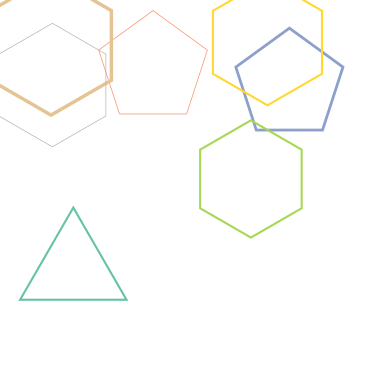[{"shape": "triangle", "thickness": 1.5, "radius": 0.8, "center": [0.19, 0.301]}, {"shape": "pentagon", "thickness": 0.5, "radius": 0.74, "center": [0.398, 0.824]}, {"shape": "pentagon", "thickness": 2, "radius": 0.73, "center": [0.752, 0.781]}, {"shape": "hexagon", "thickness": 1.5, "radius": 0.76, "center": [0.652, 0.535]}, {"shape": "hexagon", "thickness": 1.5, "radius": 0.82, "center": [0.695, 0.89]}, {"shape": "hexagon", "thickness": 2.5, "radius": 0.9, "center": [0.133, 0.882]}, {"shape": "hexagon", "thickness": 0.5, "radius": 0.8, "center": [0.136, 0.779]}]